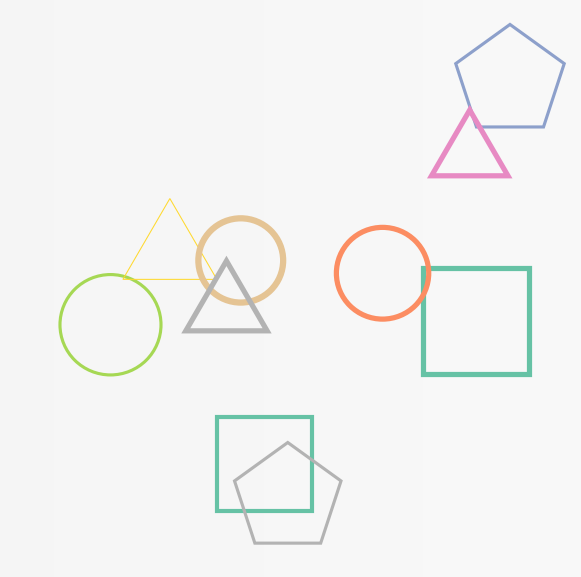[{"shape": "square", "thickness": 2, "radius": 0.41, "center": [0.455, 0.195]}, {"shape": "square", "thickness": 2.5, "radius": 0.46, "center": [0.818, 0.444]}, {"shape": "circle", "thickness": 2.5, "radius": 0.4, "center": [0.658, 0.526]}, {"shape": "pentagon", "thickness": 1.5, "radius": 0.49, "center": [0.877, 0.859]}, {"shape": "triangle", "thickness": 2.5, "radius": 0.38, "center": [0.808, 0.733]}, {"shape": "circle", "thickness": 1.5, "radius": 0.43, "center": [0.19, 0.437]}, {"shape": "triangle", "thickness": 0.5, "radius": 0.47, "center": [0.292, 0.562]}, {"shape": "circle", "thickness": 3, "radius": 0.36, "center": [0.414, 0.548]}, {"shape": "triangle", "thickness": 2.5, "radius": 0.4, "center": [0.39, 0.467]}, {"shape": "pentagon", "thickness": 1.5, "radius": 0.48, "center": [0.495, 0.137]}]